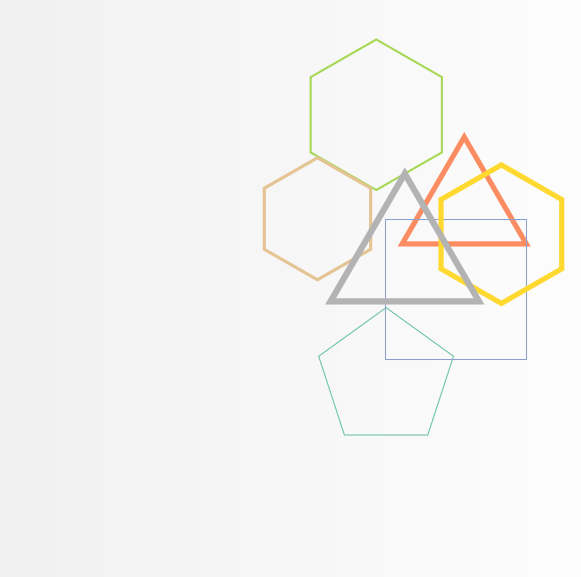[{"shape": "pentagon", "thickness": 0.5, "radius": 0.61, "center": [0.664, 0.345]}, {"shape": "triangle", "thickness": 2.5, "radius": 0.62, "center": [0.799, 0.638]}, {"shape": "square", "thickness": 0.5, "radius": 0.61, "center": [0.783, 0.498]}, {"shape": "hexagon", "thickness": 1, "radius": 0.65, "center": [0.647, 0.8]}, {"shape": "hexagon", "thickness": 2.5, "radius": 0.6, "center": [0.863, 0.594]}, {"shape": "hexagon", "thickness": 1.5, "radius": 0.53, "center": [0.546, 0.62]}, {"shape": "triangle", "thickness": 3, "radius": 0.74, "center": [0.696, 0.551]}]